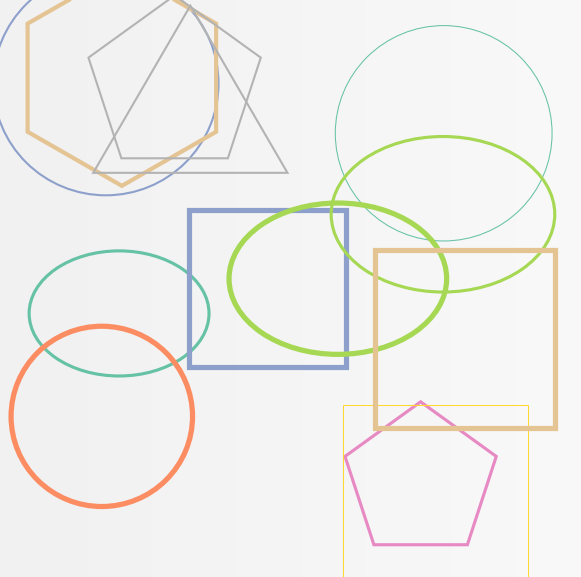[{"shape": "oval", "thickness": 1.5, "radius": 0.77, "center": [0.205, 0.456]}, {"shape": "circle", "thickness": 0.5, "radius": 0.93, "center": [0.763, 0.768]}, {"shape": "circle", "thickness": 2.5, "radius": 0.78, "center": [0.175, 0.278]}, {"shape": "square", "thickness": 2.5, "radius": 0.68, "center": [0.46, 0.5]}, {"shape": "circle", "thickness": 1, "radius": 0.97, "center": [0.182, 0.855]}, {"shape": "pentagon", "thickness": 1.5, "radius": 0.68, "center": [0.724, 0.167]}, {"shape": "oval", "thickness": 1.5, "radius": 0.96, "center": [0.762, 0.628]}, {"shape": "oval", "thickness": 2.5, "radius": 0.94, "center": [0.581, 0.517]}, {"shape": "square", "thickness": 0.5, "radius": 0.79, "center": [0.749, 0.139]}, {"shape": "square", "thickness": 2.5, "radius": 0.77, "center": [0.8, 0.412]}, {"shape": "hexagon", "thickness": 2, "radius": 0.94, "center": [0.21, 0.865]}, {"shape": "triangle", "thickness": 1, "radius": 0.96, "center": [0.327, 0.796]}, {"shape": "pentagon", "thickness": 1, "radius": 0.78, "center": [0.3, 0.851]}]